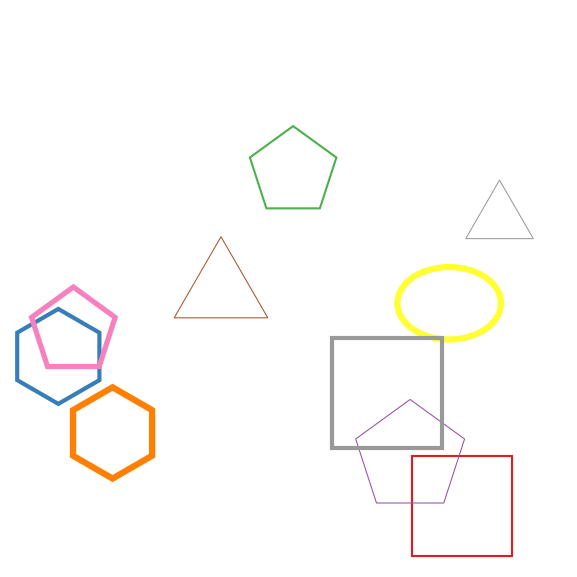[{"shape": "square", "thickness": 1, "radius": 0.43, "center": [0.8, 0.123]}, {"shape": "hexagon", "thickness": 2, "radius": 0.41, "center": [0.101, 0.382]}, {"shape": "pentagon", "thickness": 1, "radius": 0.39, "center": [0.508, 0.702]}, {"shape": "pentagon", "thickness": 0.5, "radius": 0.5, "center": [0.71, 0.208]}, {"shape": "hexagon", "thickness": 3, "radius": 0.4, "center": [0.195, 0.249]}, {"shape": "oval", "thickness": 3, "radius": 0.45, "center": [0.778, 0.474]}, {"shape": "triangle", "thickness": 0.5, "radius": 0.47, "center": [0.383, 0.496]}, {"shape": "pentagon", "thickness": 2.5, "radius": 0.38, "center": [0.127, 0.426]}, {"shape": "triangle", "thickness": 0.5, "radius": 0.34, "center": [0.865, 0.62]}, {"shape": "square", "thickness": 2, "radius": 0.48, "center": [0.67, 0.318]}]